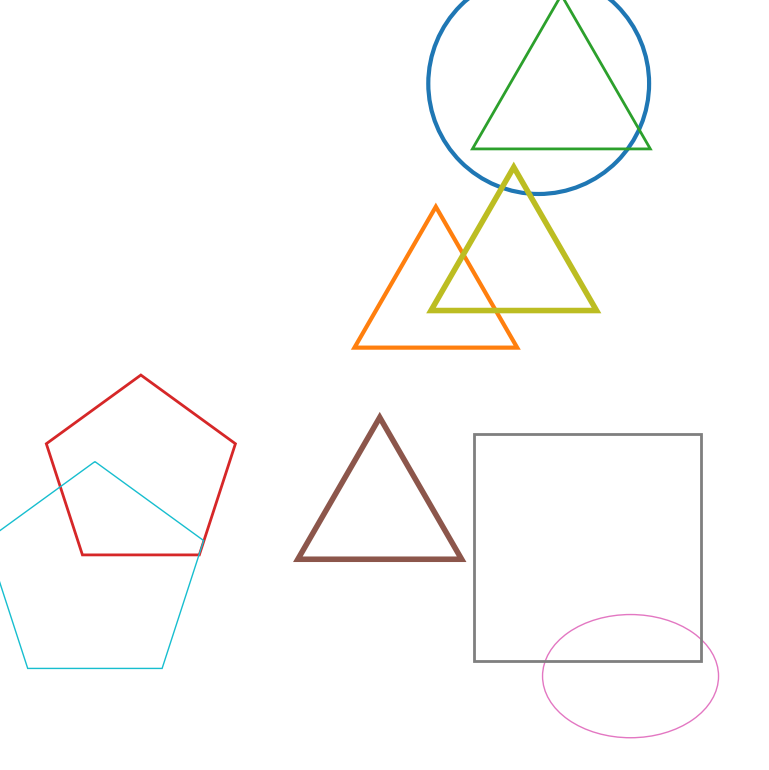[{"shape": "circle", "thickness": 1.5, "radius": 0.72, "center": [0.7, 0.891]}, {"shape": "triangle", "thickness": 1.5, "radius": 0.61, "center": [0.566, 0.61]}, {"shape": "triangle", "thickness": 1, "radius": 0.67, "center": [0.729, 0.873]}, {"shape": "pentagon", "thickness": 1, "radius": 0.65, "center": [0.183, 0.384]}, {"shape": "triangle", "thickness": 2, "radius": 0.61, "center": [0.493, 0.335]}, {"shape": "oval", "thickness": 0.5, "radius": 0.57, "center": [0.819, 0.122]}, {"shape": "square", "thickness": 1, "radius": 0.74, "center": [0.763, 0.289]}, {"shape": "triangle", "thickness": 2, "radius": 0.62, "center": [0.667, 0.659]}, {"shape": "pentagon", "thickness": 0.5, "radius": 0.74, "center": [0.123, 0.252]}]